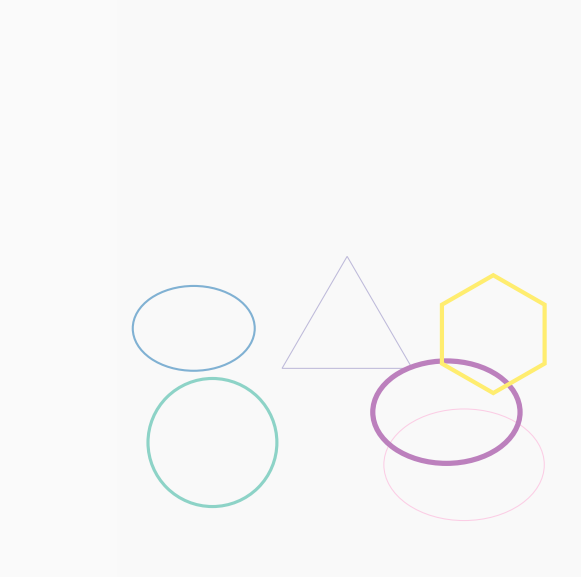[{"shape": "circle", "thickness": 1.5, "radius": 0.55, "center": [0.365, 0.233]}, {"shape": "triangle", "thickness": 0.5, "radius": 0.65, "center": [0.597, 0.426]}, {"shape": "oval", "thickness": 1, "radius": 0.52, "center": [0.333, 0.431]}, {"shape": "oval", "thickness": 0.5, "radius": 0.69, "center": [0.798, 0.194]}, {"shape": "oval", "thickness": 2.5, "radius": 0.63, "center": [0.768, 0.285]}, {"shape": "hexagon", "thickness": 2, "radius": 0.51, "center": [0.849, 0.421]}]